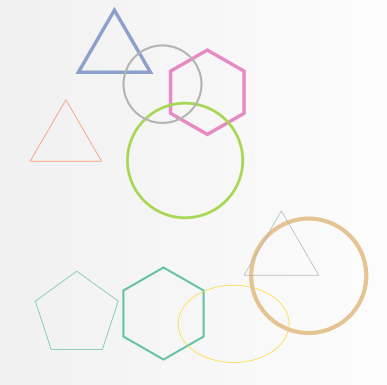[{"shape": "hexagon", "thickness": 1.5, "radius": 0.6, "center": [0.422, 0.186]}, {"shape": "pentagon", "thickness": 0.5, "radius": 0.56, "center": [0.198, 0.183]}, {"shape": "triangle", "thickness": 0.5, "radius": 0.53, "center": [0.17, 0.634]}, {"shape": "triangle", "thickness": 2.5, "radius": 0.54, "center": [0.295, 0.866]}, {"shape": "hexagon", "thickness": 2.5, "radius": 0.55, "center": [0.535, 0.76]}, {"shape": "circle", "thickness": 2, "radius": 0.74, "center": [0.478, 0.583]}, {"shape": "oval", "thickness": 0.5, "radius": 0.72, "center": [0.603, 0.159]}, {"shape": "circle", "thickness": 3, "radius": 0.74, "center": [0.797, 0.284]}, {"shape": "triangle", "thickness": 0.5, "radius": 0.56, "center": [0.726, 0.341]}, {"shape": "circle", "thickness": 1.5, "radius": 0.5, "center": [0.419, 0.781]}]